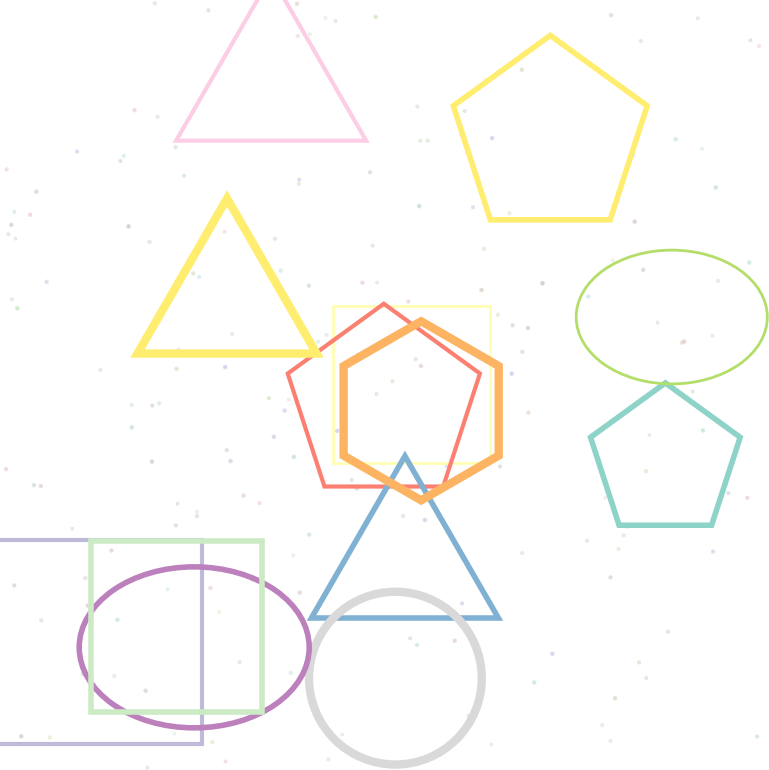[{"shape": "pentagon", "thickness": 2, "radius": 0.51, "center": [0.864, 0.401]}, {"shape": "square", "thickness": 1, "radius": 0.51, "center": [0.534, 0.501]}, {"shape": "square", "thickness": 1.5, "radius": 0.66, "center": [0.13, 0.166]}, {"shape": "pentagon", "thickness": 1.5, "radius": 0.66, "center": [0.498, 0.474]}, {"shape": "triangle", "thickness": 2, "radius": 0.7, "center": [0.526, 0.267]}, {"shape": "hexagon", "thickness": 3, "radius": 0.58, "center": [0.547, 0.466]}, {"shape": "oval", "thickness": 1, "radius": 0.62, "center": [0.872, 0.588]}, {"shape": "triangle", "thickness": 1.5, "radius": 0.71, "center": [0.352, 0.889]}, {"shape": "circle", "thickness": 3, "radius": 0.56, "center": [0.514, 0.119]}, {"shape": "oval", "thickness": 2, "radius": 0.75, "center": [0.252, 0.159]}, {"shape": "square", "thickness": 2, "radius": 0.56, "center": [0.229, 0.186]}, {"shape": "triangle", "thickness": 3, "radius": 0.67, "center": [0.295, 0.608]}, {"shape": "pentagon", "thickness": 2, "radius": 0.66, "center": [0.715, 0.822]}]